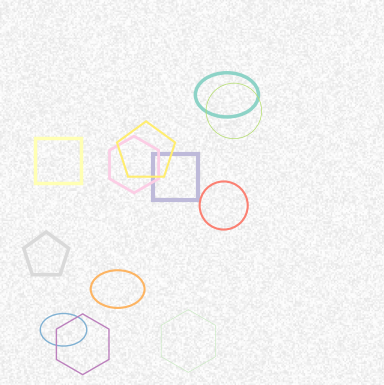[{"shape": "oval", "thickness": 2.5, "radius": 0.41, "center": [0.589, 0.754]}, {"shape": "square", "thickness": 2.5, "radius": 0.3, "center": [0.15, 0.583]}, {"shape": "square", "thickness": 3, "radius": 0.3, "center": [0.456, 0.541]}, {"shape": "circle", "thickness": 1.5, "radius": 0.31, "center": [0.581, 0.466]}, {"shape": "oval", "thickness": 1, "radius": 0.3, "center": [0.165, 0.143]}, {"shape": "oval", "thickness": 1.5, "radius": 0.35, "center": [0.306, 0.249]}, {"shape": "circle", "thickness": 0.5, "radius": 0.36, "center": [0.607, 0.712]}, {"shape": "hexagon", "thickness": 2, "radius": 0.37, "center": [0.348, 0.573]}, {"shape": "pentagon", "thickness": 2.5, "radius": 0.31, "center": [0.12, 0.336]}, {"shape": "hexagon", "thickness": 1, "radius": 0.39, "center": [0.215, 0.106]}, {"shape": "hexagon", "thickness": 0.5, "radius": 0.41, "center": [0.489, 0.114]}, {"shape": "pentagon", "thickness": 1.5, "radius": 0.4, "center": [0.379, 0.605]}]